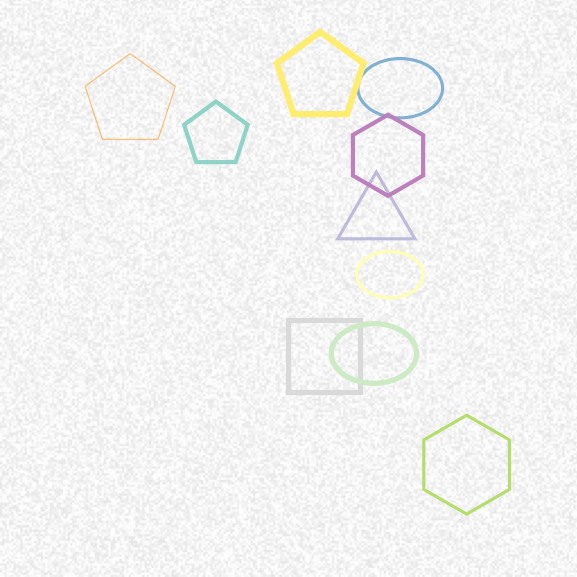[{"shape": "pentagon", "thickness": 2, "radius": 0.29, "center": [0.374, 0.765]}, {"shape": "oval", "thickness": 1.5, "radius": 0.29, "center": [0.675, 0.524]}, {"shape": "triangle", "thickness": 1.5, "radius": 0.39, "center": [0.652, 0.624]}, {"shape": "oval", "thickness": 1.5, "radius": 0.37, "center": [0.693, 0.846]}, {"shape": "pentagon", "thickness": 0.5, "radius": 0.41, "center": [0.225, 0.824]}, {"shape": "hexagon", "thickness": 1.5, "radius": 0.43, "center": [0.808, 0.195]}, {"shape": "square", "thickness": 2.5, "radius": 0.31, "center": [0.56, 0.383]}, {"shape": "hexagon", "thickness": 2, "radius": 0.35, "center": [0.672, 0.73]}, {"shape": "oval", "thickness": 2.5, "radius": 0.37, "center": [0.648, 0.387]}, {"shape": "pentagon", "thickness": 3, "radius": 0.39, "center": [0.555, 0.865]}]